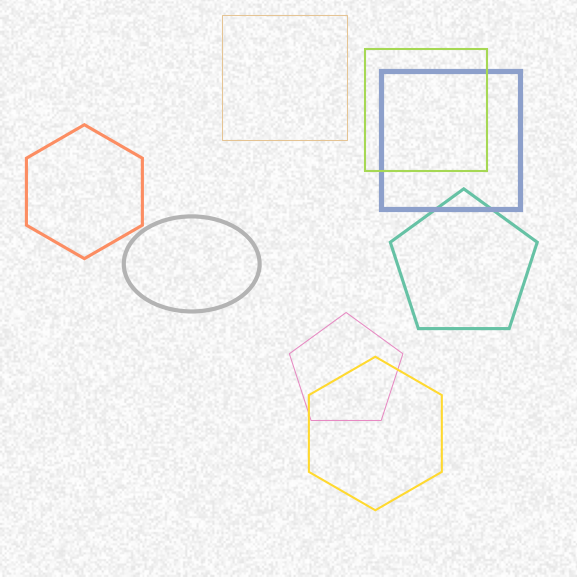[{"shape": "pentagon", "thickness": 1.5, "radius": 0.67, "center": [0.803, 0.538]}, {"shape": "hexagon", "thickness": 1.5, "radius": 0.58, "center": [0.146, 0.667]}, {"shape": "square", "thickness": 2.5, "radius": 0.6, "center": [0.78, 0.757]}, {"shape": "pentagon", "thickness": 0.5, "radius": 0.52, "center": [0.599, 0.355]}, {"shape": "square", "thickness": 1, "radius": 0.53, "center": [0.737, 0.809]}, {"shape": "hexagon", "thickness": 1, "radius": 0.66, "center": [0.65, 0.249]}, {"shape": "square", "thickness": 0.5, "radius": 0.54, "center": [0.493, 0.866]}, {"shape": "oval", "thickness": 2, "radius": 0.59, "center": [0.332, 0.542]}]